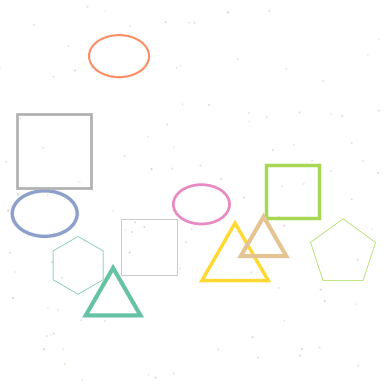[{"shape": "triangle", "thickness": 3, "radius": 0.41, "center": [0.294, 0.222]}, {"shape": "hexagon", "thickness": 0.5, "radius": 0.38, "center": [0.203, 0.311]}, {"shape": "oval", "thickness": 1.5, "radius": 0.39, "center": [0.309, 0.854]}, {"shape": "oval", "thickness": 2.5, "radius": 0.42, "center": [0.116, 0.445]}, {"shape": "oval", "thickness": 2, "radius": 0.36, "center": [0.523, 0.469]}, {"shape": "pentagon", "thickness": 0.5, "radius": 0.44, "center": [0.891, 0.343]}, {"shape": "square", "thickness": 2.5, "radius": 0.35, "center": [0.76, 0.503]}, {"shape": "triangle", "thickness": 2.5, "radius": 0.5, "center": [0.611, 0.321]}, {"shape": "triangle", "thickness": 3, "radius": 0.34, "center": [0.685, 0.369]}, {"shape": "square", "thickness": 0.5, "radius": 0.36, "center": [0.386, 0.358]}, {"shape": "square", "thickness": 2, "radius": 0.48, "center": [0.141, 0.607]}]